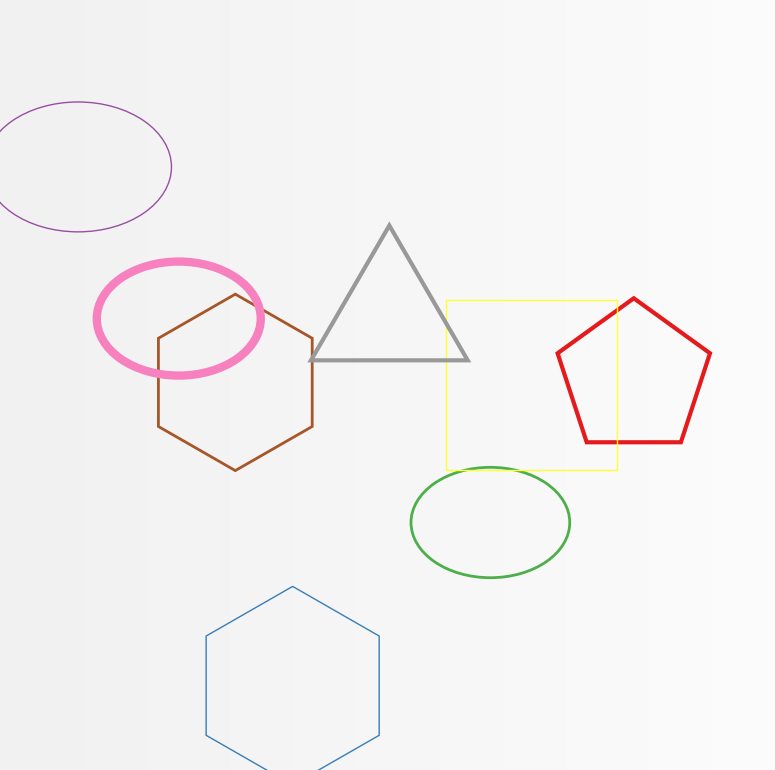[{"shape": "pentagon", "thickness": 1.5, "radius": 0.52, "center": [0.818, 0.509]}, {"shape": "hexagon", "thickness": 0.5, "radius": 0.64, "center": [0.378, 0.11]}, {"shape": "oval", "thickness": 1, "radius": 0.51, "center": [0.633, 0.321]}, {"shape": "oval", "thickness": 0.5, "radius": 0.6, "center": [0.101, 0.783]}, {"shape": "square", "thickness": 0.5, "radius": 0.55, "center": [0.686, 0.5]}, {"shape": "hexagon", "thickness": 1, "radius": 0.57, "center": [0.304, 0.503]}, {"shape": "oval", "thickness": 3, "radius": 0.53, "center": [0.231, 0.586]}, {"shape": "triangle", "thickness": 1.5, "radius": 0.58, "center": [0.502, 0.59]}]